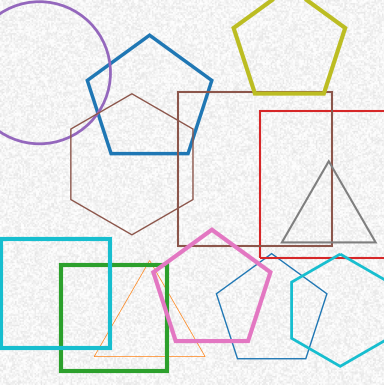[{"shape": "pentagon", "thickness": 1, "radius": 0.75, "center": [0.706, 0.19]}, {"shape": "pentagon", "thickness": 2.5, "radius": 0.85, "center": [0.388, 0.739]}, {"shape": "triangle", "thickness": 0.5, "radius": 0.83, "center": [0.389, 0.157]}, {"shape": "square", "thickness": 3, "radius": 0.68, "center": [0.296, 0.174]}, {"shape": "square", "thickness": 1.5, "radius": 0.95, "center": [0.866, 0.52]}, {"shape": "circle", "thickness": 2, "radius": 0.92, "center": [0.102, 0.811]}, {"shape": "hexagon", "thickness": 1, "radius": 0.92, "center": [0.343, 0.573]}, {"shape": "square", "thickness": 1.5, "radius": 1.0, "center": [0.663, 0.56]}, {"shape": "pentagon", "thickness": 3, "radius": 0.8, "center": [0.55, 0.243]}, {"shape": "triangle", "thickness": 1.5, "radius": 0.7, "center": [0.854, 0.441]}, {"shape": "pentagon", "thickness": 3, "radius": 0.76, "center": [0.752, 0.88]}, {"shape": "square", "thickness": 3, "radius": 0.71, "center": [0.144, 0.237]}, {"shape": "hexagon", "thickness": 2, "radius": 0.73, "center": [0.884, 0.194]}]